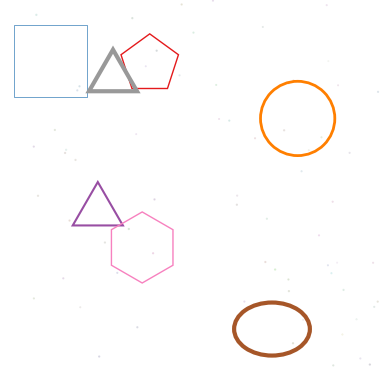[{"shape": "pentagon", "thickness": 1, "radius": 0.39, "center": [0.389, 0.834]}, {"shape": "square", "thickness": 0.5, "radius": 0.47, "center": [0.131, 0.842]}, {"shape": "triangle", "thickness": 1.5, "radius": 0.38, "center": [0.254, 0.452]}, {"shape": "circle", "thickness": 2, "radius": 0.48, "center": [0.773, 0.692]}, {"shape": "oval", "thickness": 3, "radius": 0.49, "center": [0.706, 0.145]}, {"shape": "hexagon", "thickness": 1, "radius": 0.46, "center": [0.369, 0.357]}, {"shape": "triangle", "thickness": 3, "radius": 0.36, "center": [0.294, 0.799]}]